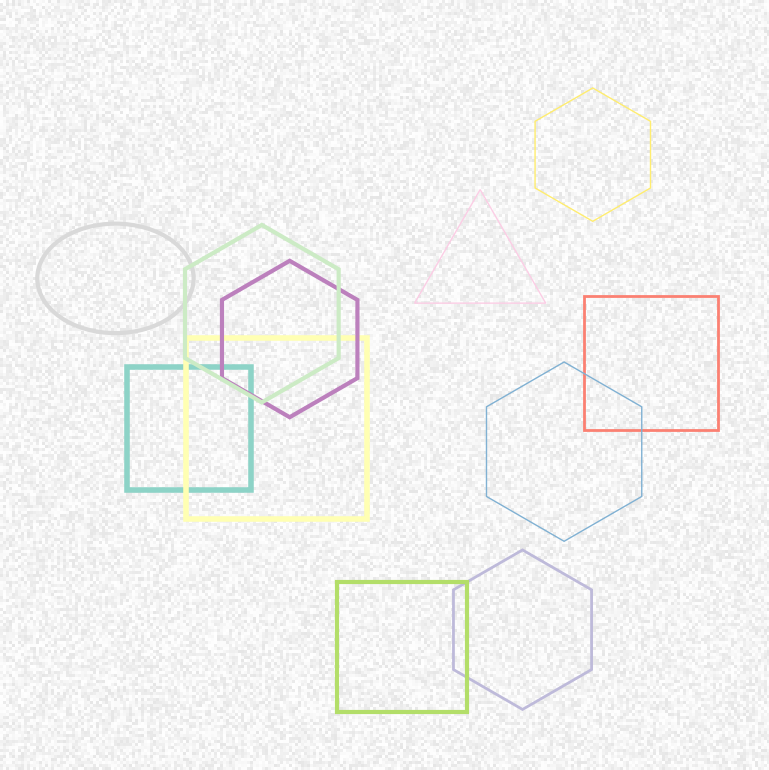[{"shape": "square", "thickness": 2, "radius": 0.4, "center": [0.246, 0.443]}, {"shape": "square", "thickness": 2, "radius": 0.59, "center": [0.359, 0.444]}, {"shape": "hexagon", "thickness": 1, "radius": 0.52, "center": [0.679, 0.182]}, {"shape": "square", "thickness": 1, "radius": 0.43, "center": [0.845, 0.528]}, {"shape": "hexagon", "thickness": 0.5, "radius": 0.58, "center": [0.733, 0.413]}, {"shape": "square", "thickness": 1.5, "radius": 0.42, "center": [0.522, 0.16]}, {"shape": "triangle", "thickness": 0.5, "radius": 0.49, "center": [0.624, 0.655]}, {"shape": "oval", "thickness": 1.5, "radius": 0.51, "center": [0.15, 0.638]}, {"shape": "hexagon", "thickness": 1.5, "radius": 0.51, "center": [0.376, 0.56]}, {"shape": "hexagon", "thickness": 1.5, "radius": 0.58, "center": [0.34, 0.593]}, {"shape": "hexagon", "thickness": 0.5, "radius": 0.43, "center": [0.77, 0.799]}]